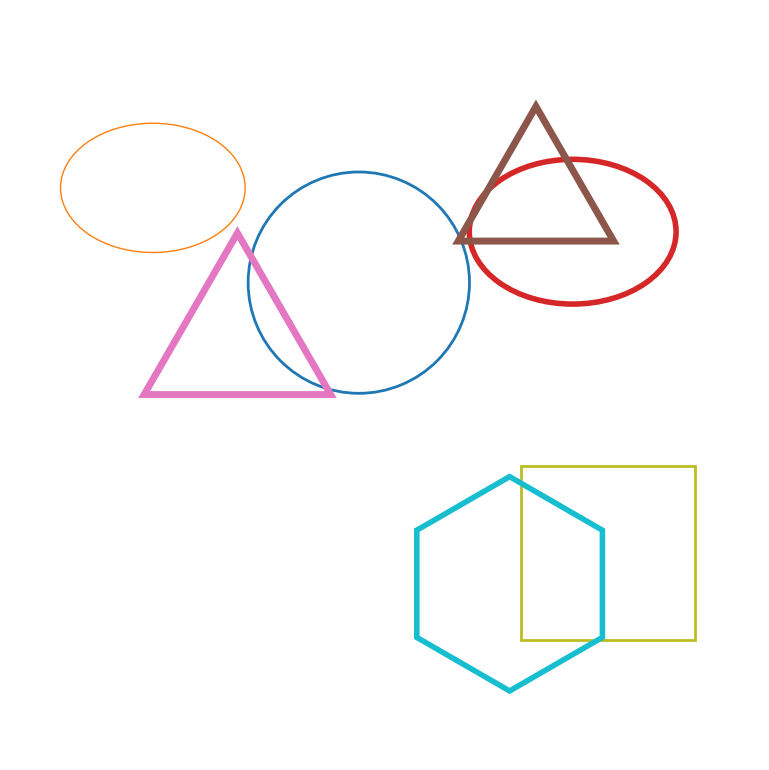[{"shape": "circle", "thickness": 1, "radius": 0.72, "center": [0.466, 0.633]}, {"shape": "oval", "thickness": 0.5, "radius": 0.6, "center": [0.199, 0.756]}, {"shape": "oval", "thickness": 2, "radius": 0.67, "center": [0.744, 0.699]}, {"shape": "triangle", "thickness": 2.5, "radius": 0.58, "center": [0.696, 0.745]}, {"shape": "triangle", "thickness": 2.5, "radius": 0.7, "center": [0.308, 0.558]}, {"shape": "square", "thickness": 1, "radius": 0.57, "center": [0.79, 0.282]}, {"shape": "hexagon", "thickness": 2, "radius": 0.7, "center": [0.662, 0.242]}]